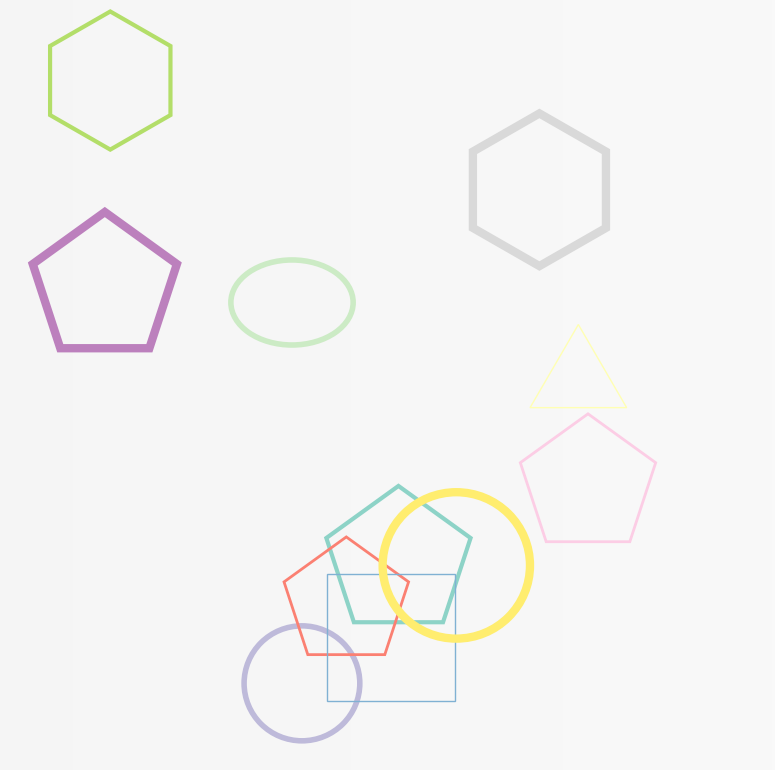[{"shape": "pentagon", "thickness": 1.5, "radius": 0.49, "center": [0.514, 0.271]}, {"shape": "triangle", "thickness": 0.5, "radius": 0.36, "center": [0.746, 0.507]}, {"shape": "circle", "thickness": 2, "radius": 0.37, "center": [0.39, 0.113]}, {"shape": "pentagon", "thickness": 1, "radius": 0.42, "center": [0.447, 0.218]}, {"shape": "square", "thickness": 0.5, "radius": 0.41, "center": [0.504, 0.172]}, {"shape": "hexagon", "thickness": 1.5, "radius": 0.45, "center": [0.142, 0.895]}, {"shape": "pentagon", "thickness": 1, "radius": 0.46, "center": [0.759, 0.371]}, {"shape": "hexagon", "thickness": 3, "radius": 0.5, "center": [0.696, 0.754]}, {"shape": "pentagon", "thickness": 3, "radius": 0.49, "center": [0.135, 0.627]}, {"shape": "oval", "thickness": 2, "radius": 0.39, "center": [0.377, 0.607]}, {"shape": "circle", "thickness": 3, "radius": 0.48, "center": [0.589, 0.266]}]